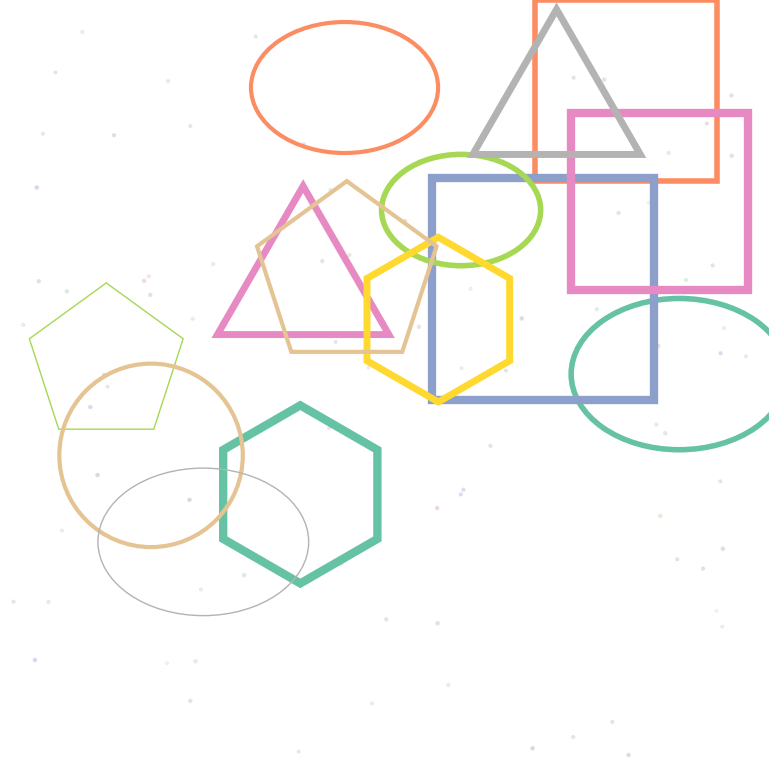[{"shape": "oval", "thickness": 2, "radius": 0.7, "center": [0.882, 0.514]}, {"shape": "hexagon", "thickness": 3, "radius": 0.58, "center": [0.39, 0.358]}, {"shape": "oval", "thickness": 1.5, "radius": 0.61, "center": [0.447, 0.886]}, {"shape": "square", "thickness": 2, "radius": 0.59, "center": [0.813, 0.883]}, {"shape": "square", "thickness": 3, "radius": 0.72, "center": [0.705, 0.624]}, {"shape": "square", "thickness": 3, "radius": 0.58, "center": [0.856, 0.738]}, {"shape": "triangle", "thickness": 2.5, "radius": 0.64, "center": [0.394, 0.63]}, {"shape": "oval", "thickness": 2, "radius": 0.52, "center": [0.599, 0.727]}, {"shape": "pentagon", "thickness": 0.5, "radius": 0.53, "center": [0.138, 0.528]}, {"shape": "hexagon", "thickness": 2.5, "radius": 0.53, "center": [0.569, 0.585]}, {"shape": "pentagon", "thickness": 1.5, "radius": 0.61, "center": [0.45, 0.642]}, {"shape": "circle", "thickness": 1.5, "radius": 0.6, "center": [0.196, 0.409]}, {"shape": "oval", "thickness": 0.5, "radius": 0.68, "center": [0.264, 0.296]}, {"shape": "triangle", "thickness": 2.5, "radius": 0.63, "center": [0.723, 0.862]}]